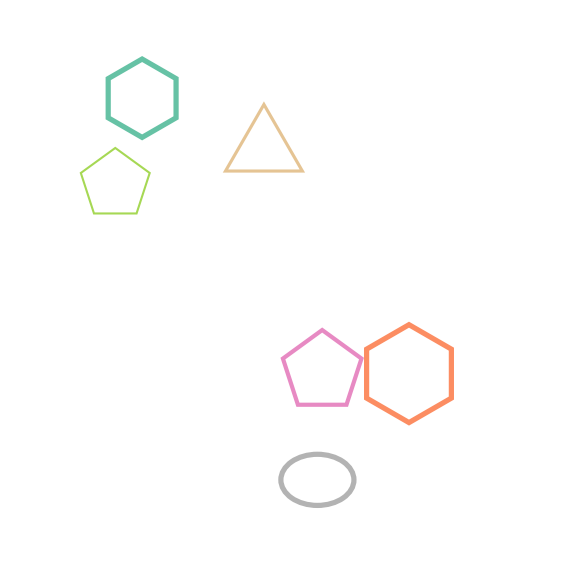[{"shape": "hexagon", "thickness": 2.5, "radius": 0.34, "center": [0.246, 0.829]}, {"shape": "hexagon", "thickness": 2.5, "radius": 0.42, "center": [0.708, 0.352]}, {"shape": "pentagon", "thickness": 2, "radius": 0.36, "center": [0.558, 0.356]}, {"shape": "pentagon", "thickness": 1, "radius": 0.31, "center": [0.2, 0.68]}, {"shape": "triangle", "thickness": 1.5, "radius": 0.38, "center": [0.457, 0.741]}, {"shape": "oval", "thickness": 2.5, "radius": 0.32, "center": [0.55, 0.168]}]